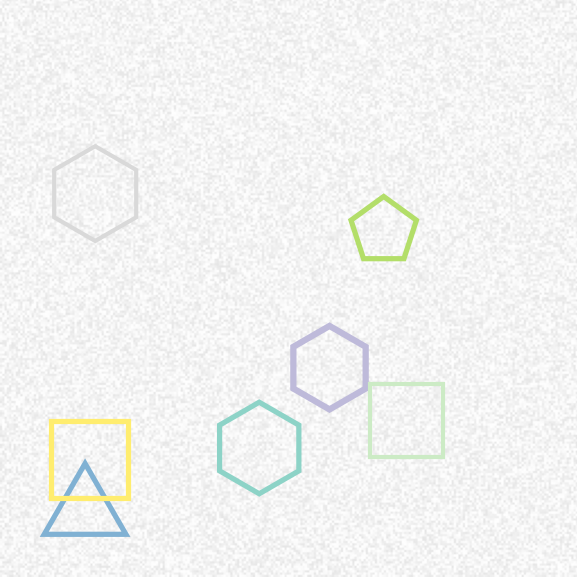[{"shape": "hexagon", "thickness": 2.5, "radius": 0.4, "center": [0.449, 0.223]}, {"shape": "hexagon", "thickness": 3, "radius": 0.36, "center": [0.571, 0.362]}, {"shape": "triangle", "thickness": 2.5, "radius": 0.41, "center": [0.147, 0.115]}, {"shape": "pentagon", "thickness": 2.5, "radius": 0.3, "center": [0.664, 0.599]}, {"shape": "hexagon", "thickness": 2, "radius": 0.41, "center": [0.165, 0.664]}, {"shape": "square", "thickness": 2, "radius": 0.32, "center": [0.704, 0.271]}, {"shape": "square", "thickness": 2.5, "radius": 0.33, "center": [0.155, 0.204]}]